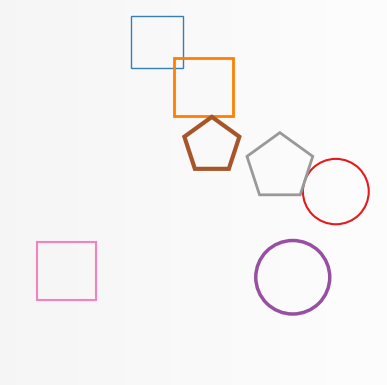[{"shape": "circle", "thickness": 1.5, "radius": 0.42, "center": [0.867, 0.502]}, {"shape": "square", "thickness": 1, "radius": 0.34, "center": [0.405, 0.89]}, {"shape": "circle", "thickness": 2.5, "radius": 0.48, "center": [0.756, 0.28]}, {"shape": "square", "thickness": 2, "radius": 0.38, "center": [0.525, 0.774]}, {"shape": "pentagon", "thickness": 3, "radius": 0.37, "center": [0.547, 0.622]}, {"shape": "square", "thickness": 1.5, "radius": 0.38, "center": [0.172, 0.297]}, {"shape": "pentagon", "thickness": 2, "radius": 0.45, "center": [0.722, 0.566]}]